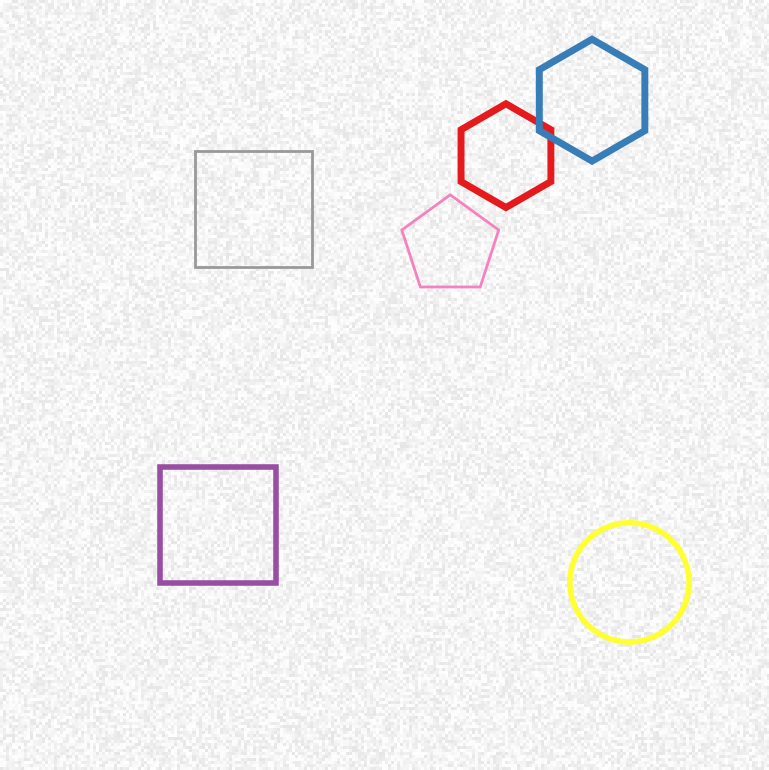[{"shape": "hexagon", "thickness": 2.5, "radius": 0.34, "center": [0.657, 0.798]}, {"shape": "hexagon", "thickness": 2.5, "radius": 0.4, "center": [0.769, 0.87]}, {"shape": "square", "thickness": 2, "radius": 0.38, "center": [0.283, 0.318]}, {"shape": "circle", "thickness": 2, "radius": 0.39, "center": [0.817, 0.244]}, {"shape": "pentagon", "thickness": 1, "radius": 0.33, "center": [0.585, 0.681]}, {"shape": "square", "thickness": 1, "radius": 0.38, "center": [0.329, 0.728]}]